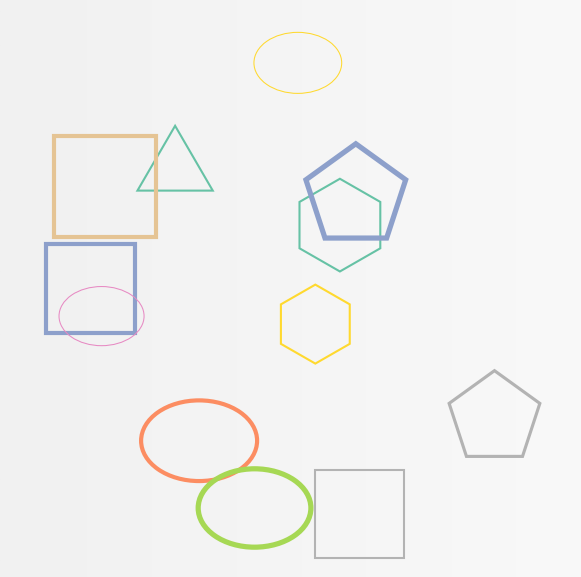[{"shape": "triangle", "thickness": 1, "radius": 0.37, "center": [0.301, 0.706]}, {"shape": "hexagon", "thickness": 1, "radius": 0.4, "center": [0.585, 0.609]}, {"shape": "oval", "thickness": 2, "radius": 0.5, "center": [0.343, 0.236]}, {"shape": "square", "thickness": 2, "radius": 0.38, "center": [0.155, 0.499]}, {"shape": "pentagon", "thickness": 2.5, "radius": 0.45, "center": [0.612, 0.66]}, {"shape": "oval", "thickness": 0.5, "radius": 0.37, "center": [0.175, 0.452]}, {"shape": "oval", "thickness": 2.5, "radius": 0.48, "center": [0.438, 0.12]}, {"shape": "oval", "thickness": 0.5, "radius": 0.38, "center": [0.512, 0.89]}, {"shape": "hexagon", "thickness": 1, "radius": 0.34, "center": [0.542, 0.438]}, {"shape": "square", "thickness": 2, "radius": 0.44, "center": [0.181, 0.677]}, {"shape": "pentagon", "thickness": 1.5, "radius": 0.41, "center": [0.851, 0.275]}, {"shape": "square", "thickness": 1, "radius": 0.38, "center": [0.618, 0.109]}]